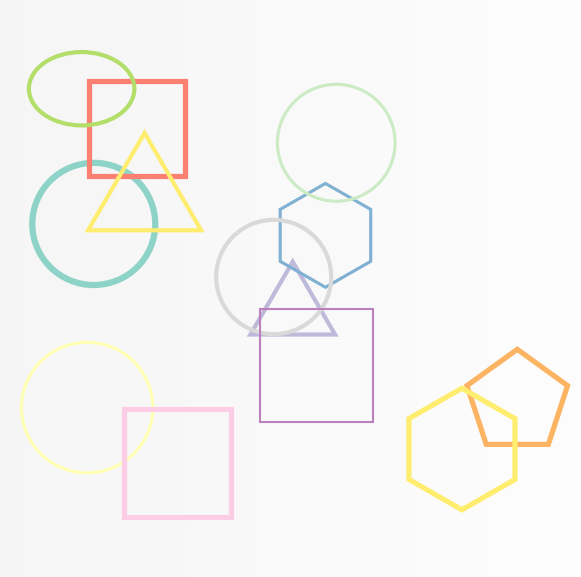[{"shape": "circle", "thickness": 3, "radius": 0.53, "center": [0.161, 0.611]}, {"shape": "circle", "thickness": 1.5, "radius": 0.57, "center": [0.15, 0.293]}, {"shape": "triangle", "thickness": 2, "radius": 0.42, "center": [0.504, 0.462]}, {"shape": "square", "thickness": 2.5, "radius": 0.41, "center": [0.236, 0.777]}, {"shape": "hexagon", "thickness": 1.5, "radius": 0.45, "center": [0.56, 0.592]}, {"shape": "pentagon", "thickness": 2.5, "radius": 0.45, "center": [0.89, 0.303]}, {"shape": "oval", "thickness": 2, "radius": 0.45, "center": [0.14, 0.845]}, {"shape": "square", "thickness": 2.5, "radius": 0.46, "center": [0.305, 0.197]}, {"shape": "circle", "thickness": 2, "radius": 0.49, "center": [0.471, 0.52]}, {"shape": "square", "thickness": 1, "radius": 0.49, "center": [0.545, 0.367]}, {"shape": "circle", "thickness": 1.5, "radius": 0.51, "center": [0.578, 0.752]}, {"shape": "triangle", "thickness": 2, "radius": 0.56, "center": [0.249, 0.657]}, {"shape": "hexagon", "thickness": 2.5, "radius": 0.53, "center": [0.795, 0.222]}]